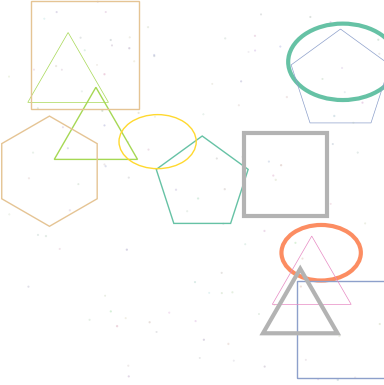[{"shape": "pentagon", "thickness": 1, "radius": 0.63, "center": [0.525, 0.521]}, {"shape": "oval", "thickness": 3, "radius": 0.71, "center": [0.89, 0.839]}, {"shape": "oval", "thickness": 3, "radius": 0.52, "center": [0.834, 0.344]}, {"shape": "pentagon", "thickness": 0.5, "radius": 0.67, "center": [0.884, 0.79]}, {"shape": "square", "thickness": 1, "radius": 0.63, "center": [0.898, 0.143]}, {"shape": "triangle", "thickness": 0.5, "radius": 0.59, "center": [0.81, 0.269]}, {"shape": "triangle", "thickness": 1, "radius": 0.62, "center": [0.249, 0.648]}, {"shape": "triangle", "thickness": 0.5, "radius": 0.6, "center": [0.177, 0.795]}, {"shape": "oval", "thickness": 1, "radius": 0.5, "center": [0.409, 0.632]}, {"shape": "hexagon", "thickness": 1, "radius": 0.72, "center": [0.128, 0.555]}, {"shape": "square", "thickness": 1, "radius": 0.7, "center": [0.221, 0.858]}, {"shape": "triangle", "thickness": 3, "radius": 0.56, "center": [0.78, 0.19]}, {"shape": "square", "thickness": 3, "radius": 0.54, "center": [0.741, 0.547]}]